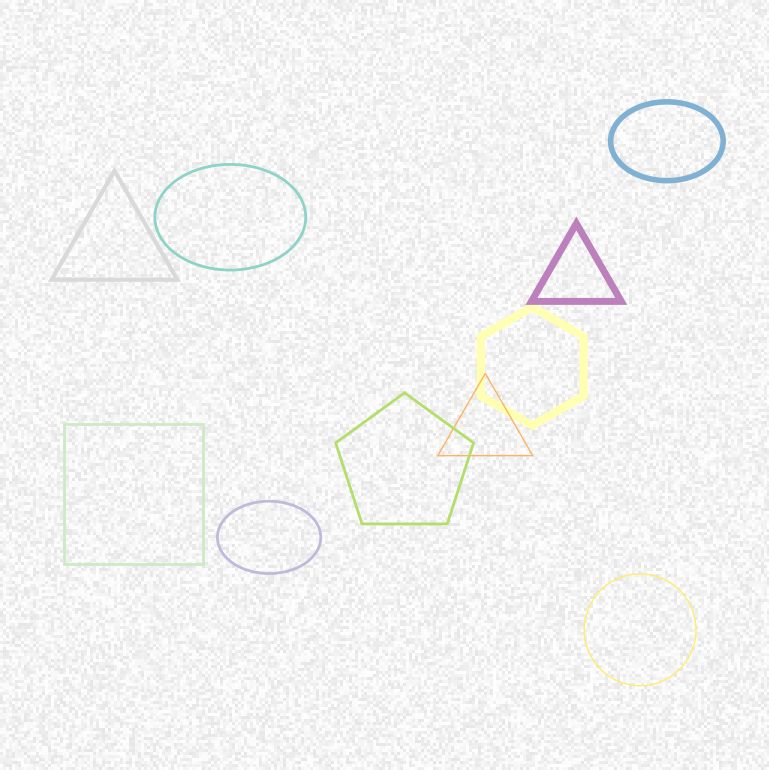[{"shape": "oval", "thickness": 1, "radius": 0.49, "center": [0.299, 0.718]}, {"shape": "hexagon", "thickness": 3, "radius": 0.38, "center": [0.691, 0.524]}, {"shape": "oval", "thickness": 1, "radius": 0.34, "center": [0.349, 0.302]}, {"shape": "oval", "thickness": 2, "radius": 0.37, "center": [0.866, 0.817]}, {"shape": "triangle", "thickness": 0.5, "radius": 0.36, "center": [0.63, 0.444]}, {"shape": "pentagon", "thickness": 1, "radius": 0.47, "center": [0.525, 0.396]}, {"shape": "triangle", "thickness": 1.5, "radius": 0.47, "center": [0.149, 0.684]}, {"shape": "triangle", "thickness": 2.5, "radius": 0.34, "center": [0.749, 0.642]}, {"shape": "square", "thickness": 1, "radius": 0.45, "center": [0.174, 0.358]}, {"shape": "circle", "thickness": 0.5, "radius": 0.36, "center": [0.831, 0.182]}]